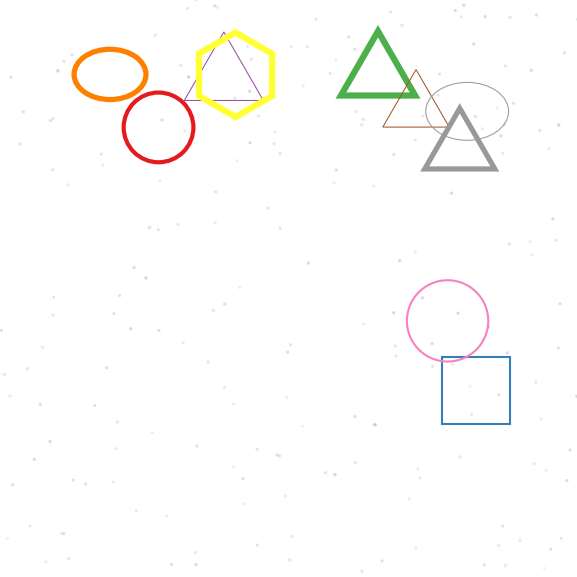[{"shape": "circle", "thickness": 2, "radius": 0.3, "center": [0.275, 0.779]}, {"shape": "square", "thickness": 1, "radius": 0.29, "center": [0.825, 0.323]}, {"shape": "triangle", "thickness": 3, "radius": 0.37, "center": [0.655, 0.871]}, {"shape": "triangle", "thickness": 0.5, "radius": 0.4, "center": [0.388, 0.865]}, {"shape": "oval", "thickness": 2.5, "radius": 0.31, "center": [0.19, 0.87]}, {"shape": "hexagon", "thickness": 3, "radius": 0.37, "center": [0.408, 0.87]}, {"shape": "triangle", "thickness": 0.5, "radius": 0.33, "center": [0.72, 0.812]}, {"shape": "circle", "thickness": 1, "radius": 0.35, "center": [0.775, 0.443]}, {"shape": "oval", "thickness": 0.5, "radius": 0.36, "center": [0.809, 0.806]}, {"shape": "triangle", "thickness": 2.5, "radius": 0.35, "center": [0.796, 0.742]}]